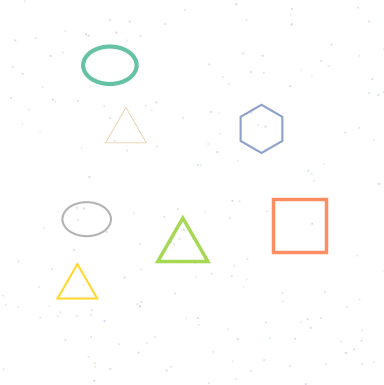[{"shape": "oval", "thickness": 3, "radius": 0.35, "center": [0.285, 0.83]}, {"shape": "square", "thickness": 2.5, "radius": 0.34, "center": [0.779, 0.415]}, {"shape": "hexagon", "thickness": 1.5, "radius": 0.31, "center": [0.679, 0.665]}, {"shape": "triangle", "thickness": 2.5, "radius": 0.38, "center": [0.475, 0.358]}, {"shape": "triangle", "thickness": 1.5, "radius": 0.3, "center": [0.201, 0.254]}, {"shape": "triangle", "thickness": 0.5, "radius": 0.31, "center": [0.327, 0.66]}, {"shape": "oval", "thickness": 1.5, "radius": 0.32, "center": [0.225, 0.431]}]